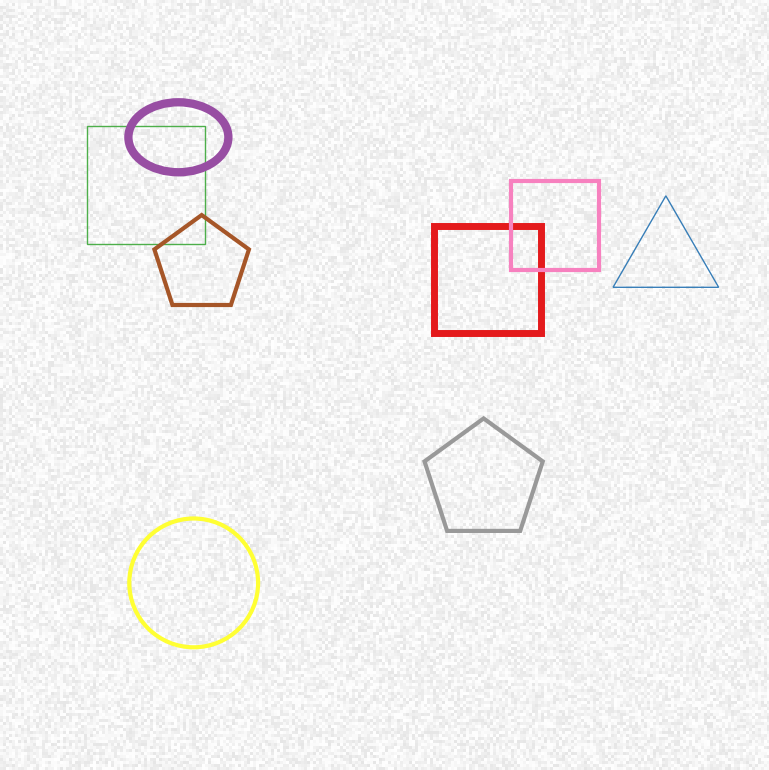[{"shape": "square", "thickness": 2.5, "radius": 0.35, "center": [0.634, 0.637]}, {"shape": "triangle", "thickness": 0.5, "radius": 0.4, "center": [0.865, 0.666]}, {"shape": "square", "thickness": 0.5, "radius": 0.38, "center": [0.189, 0.759]}, {"shape": "oval", "thickness": 3, "radius": 0.32, "center": [0.232, 0.822]}, {"shape": "circle", "thickness": 1.5, "radius": 0.42, "center": [0.252, 0.243]}, {"shape": "pentagon", "thickness": 1.5, "radius": 0.32, "center": [0.262, 0.656]}, {"shape": "square", "thickness": 1.5, "radius": 0.29, "center": [0.721, 0.707]}, {"shape": "pentagon", "thickness": 1.5, "radius": 0.4, "center": [0.628, 0.376]}]